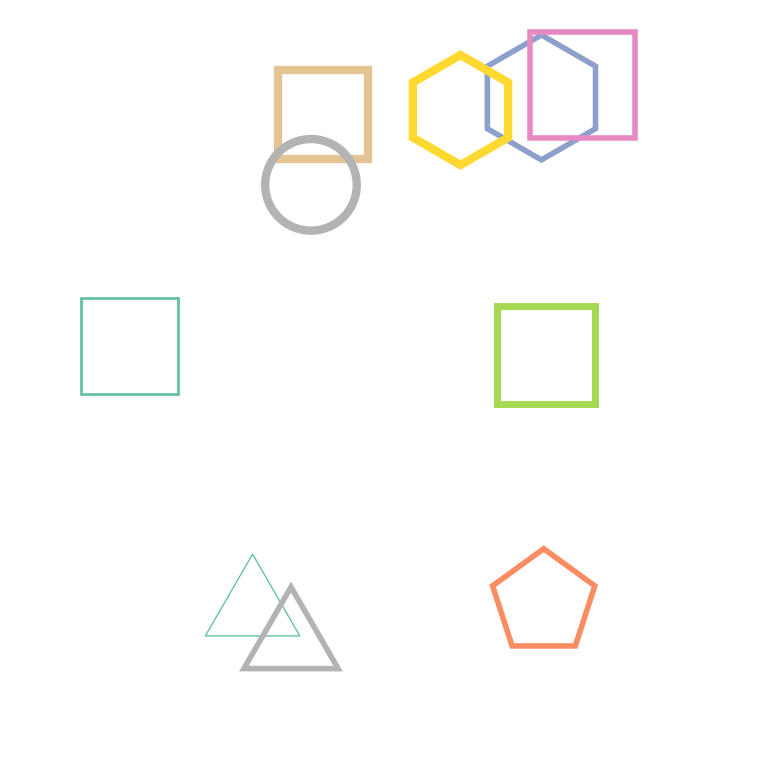[{"shape": "square", "thickness": 1, "radius": 0.31, "center": [0.168, 0.55]}, {"shape": "triangle", "thickness": 0.5, "radius": 0.35, "center": [0.328, 0.21]}, {"shape": "pentagon", "thickness": 2, "radius": 0.35, "center": [0.706, 0.218]}, {"shape": "hexagon", "thickness": 2, "radius": 0.41, "center": [0.703, 0.873]}, {"shape": "square", "thickness": 2, "radius": 0.34, "center": [0.757, 0.89]}, {"shape": "square", "thickness": 2.5, "radius": 0.32, "center": [0.709, 0.538]}, {"shape": "hexagon", "thickness": 3, "radius": 0.36, "center": [0.598, 0.857]}, {"shape": "square", "thickness": 3, "radius": 0.29, "center": [0.42, 0.851]}, {"shape": "circle", "thickness": 3, "radius": 0.3, "center": [0.404, 0.76]}, {"shape": "triangle", "thickness": 2, "radius": 0.35, "center": [0.378, 0.167]}]